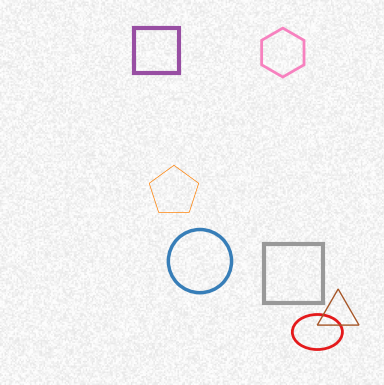[{"shape": "oval", "thickness": 2, "radius": 0.33, "center": [0.824, 0.138]}, {"shape": "circle", "thickness": 2.5, "radius": 0.41, "center": [0.519, 0.322]}, {"shape": "square", "thickness": 3, "radius": 0.29, "center": [0.407, 0.869]}, {"shape": "pentagon", "thickness": 0.5, "radius": 0.34, "center": [0.452, 0.503]}, {"shape": "triangle", "thickness": 1, "radius": 0.31, "center": [0.878, 0.187]}, {"shape": "hexagon", "thickness": 2, "radius": 0.32, "center": [0.735, 0.863]}, {"shape": "square", "thickness": 3, "radius": 0.38, "center": [0.763, 0.29]}]